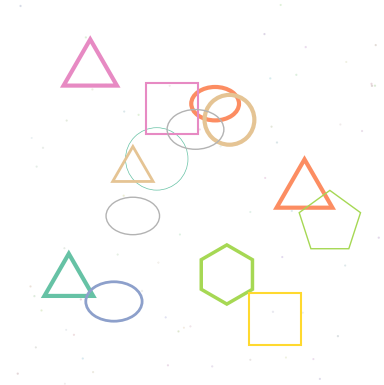[{"shape": "triangle", "thickness": 3, "radius": 0.37, "center": [0.179, 0.268]}, {"shape": "circle", "thickness": 0.5, "radius": 0.41, "center": [0.407, 0.587]}, {"shape": "oval", "thickness": 3, "radius": 0.31, "center": [0.559, 0.731]}, {"shape": "triangle", "thickness": 3, "radius": 0.42, "center": [0.791, 0.502]}, {"shape": "oval", "thickness": 2, "radius": 0.37, "center": [0.296, 0.217]}, {"shape": "square", "thickness": 1.5, "radius": 0.33, "center": [0.447, 0.719]}, {"shape": "triangle", "thickness": 3, "radius": 0.4, "center": [0.234, 0.818]}, {"shape": "hexagon", "thickness": 2.5, "radius": 0.38, "center": [0.589, 0.287]}, {"shape": "pentagon", "thickness": 1, "radius": 0.42, "center": [0.857, 0.422]}, {"shape": "square", "thickness": 1.5, "radius": 0.34, "center": [0.714, 0.17]}, {"shape": "triangle", "thickness": 2, "radius": 0.3, "center": [0.345, 0.559]}, {"shape": "circle", "thickness": 3, "radius": 0.32, "center": [0.596, 0.689]}, {"shape": "oval", "thickness": 1, "radius": 0.37, "center": [0.508, 0.664]}, {"shape": "oval", "thickness": 1, "radius": 0.35, "center": [0.345, 0.439]}]